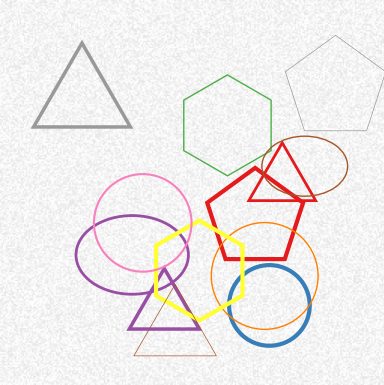[{"shape": "pentagon", "thickness": 3, "radius": 0.65, "center": [0.663, 0.433]}, {"shape": "triangle", "thickness": 2, "radius": 0.5, "center": [0.733, 0.529]}, {"shape": "circle", "thickness": 3, "radius": 0.52, "center": [0.7, 0.207]}, {"shape": "hexagon", "thickness": 1, "radius": 0.65, "center": [0.591, 0.674]}, {"shape": "triangle", "thickness": 2.5, "radius": 0.52, "center": [0.427, 0.198]}, {"shape": "oval", "thickness": 2, "radius": 0.73, "center": [0.343, 0.338]}, {"shape": "circle", "thickness": 1, "radius": 0.69, "center": [0.687, 0.283]}, {"shape": "hexagon", "thickness": 3, "radius": 0.65, "center": [0.518, 0.297]}, {"shape": "triangle", "thickness": 0.5, "radius": 0.62, "center": [0.455, 0.138]}, {"shape": "oval", "thickness": 1, "radius": 0.56, "center": [0.792, 0.568]}, {"shape": "circle", "thickness": 1.5, "radius": 0.63, "center": [0.371, 0.421]}, {"shape": "pentagon", "thickness": 0.5, "radius": 0.69, "center": [0.872, 0.771]}, {"shape": "triangle", "thickness": 2.5, "radius": 0.73, "center": [0.213, 0.743]}]